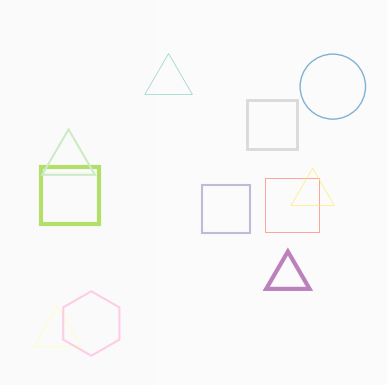[{"shape": "triangle", "thickness": 0.5, "radius": 0.35, "center": [0.435, 0.79]}, {"shape": "triangle", "thickness": 0.5, "radius": 0.35, "center": [0.148, 0.135]}, {"shape": "square", "thickness": 1.5, "radius": 0.31, "center": [0.584, 0.458]}, {"shape": "square", "thickness": 0.5, "radius": 0.35, "center": [0.754, 0.468]}, {"shape": "circle", "thickness": 1, "radius": 0.42, "center": [0.859, 0.775]}, {"shape": "square", "thickness": 3, "radius": 0.37, "center": [0.18, 0.492]}, {"shape": "hexagon", "thickness": 1.5, "radius": 0.42, "center": [0.236, 0.16]}, {"shape": "square", "thickness": 2, "radius": 0.32, "center": [0.702, 0.676]}, {"shape": "triangle", "thickness": 3, "radius": 0.32, "center": [0.743, 0.282]}, {"shape": "triangle", "thickness": 1.5, "radius": 0.39, "center": [0.177, 0.585]}, {"shape": "triangle", "thickness": 0.5, "radius": 0.32, "center": [0.807, 0.498]}]